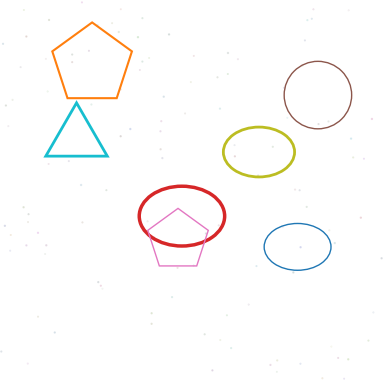[{"shape": "oval", "thickness": 1, "radius": 0.43, "center": [0.773, 0.359]}, {"shape": "pentagon", "thickness": 1.5, "radius": 0.54, "center": [0.239, 0.833]}, {"shape": "oval", "thickness": 2.5, "radius": 0.55, "center": [0.473, 0.439]}, {"shape": "circle", "thickness": 1, "radius": 0.44, "center": [0.826, 0.753]}, {"shape": "pentagon", "thickness": 1, "radius": 0.41, "center": [0.462, 0.376]}, {"shape": "oval", "thickness": 2, "radius": 0.46, "center": [0.673, 0.605]}, {"shape": "triangle", "thickness": 2, "radius": 0.46, "center": [0.199, 0.641]}]